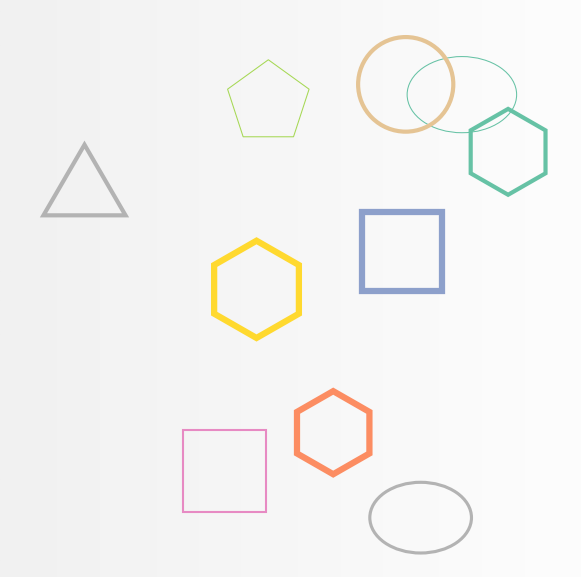[{"shape": "oval", "thickness": 0.5, "radius": 0.47, "center": [0.795, 0.835]}, {"shape": "hexagon", "thickness": 2, "radius": 0.37, "center": [0.874, 0.736]}, {"shape": "hexagon", "thickness": 3, "radius": 0.36, "center": [0.573, 0.25]}, {"shape": "square", "thickness": 3, "radius": 0.34, "center": [0.692, 0.563]}, {"shape": "square", "thickness": 1, "radius": 0.36, "center": [0.386, 0.184]}, {"shape": "pentagon", "thickness": 0.5, "radius": 0.37, "center": [0.462, 0.822]}, {"shape": "hexagon", "thickness": 3, "radius": 0.42, "center": [0.441, 0.498]}, {"shape": "circle", "thickness": 2, "radius": 0.41, "center": [0.698, 0.853]}, {"shape": "triangle", "thickness": 2, "radius": 0.41, "center": [0.145, 0.667]}, {"shape": "oval", "thickness": 1.5, "radius": 0.44, "center": [0.724, 0.103]}]